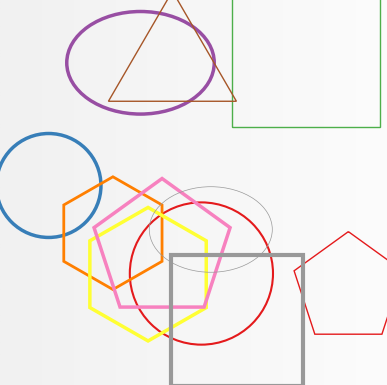[{"shape": "circle", "thickness": 1.5, "radius": 0.92, "center": [0.52, 0.29]}, {"shape": "pentagon", "thickness": 1, "radius": 0.74, "center": [0.899, 0.251]}, {"shape": "circle", "thickness": 2.5, "radius": 0.67, "center": [0.126, 0.518]}, {"shape": "square", "thickness": 1, "radius": 0.95, "center": [0.79, 0.86]}, {"shape": "oval", "thickness": 2.5, "radius": 0.95, "center": [0.363, 0.837]}, {"shape": "hexagon", "thickness": 2, "radius": 0.73, "center": [0.291, 0.394]}, {"shape": "hexagon", "thickness": 2.5, "radius": 0.87, "center": [0.382, 0.288]}, {"shape": "triangle", "thickness": 1, "radius": 0.95, "center": [0.445, 0.832]}, {"shape": "pentagon", "thickness": 2.5, "radius": 0.92, "center": [0.418, 0.352]}, {"shape": "square", "thickness": 3, "radius": 0.85, "center": [0.612, 0.168]}, {"shape": "oval", "thickness": 0.5, "radius": 0.79, "center": [0.544, 0.404]}]